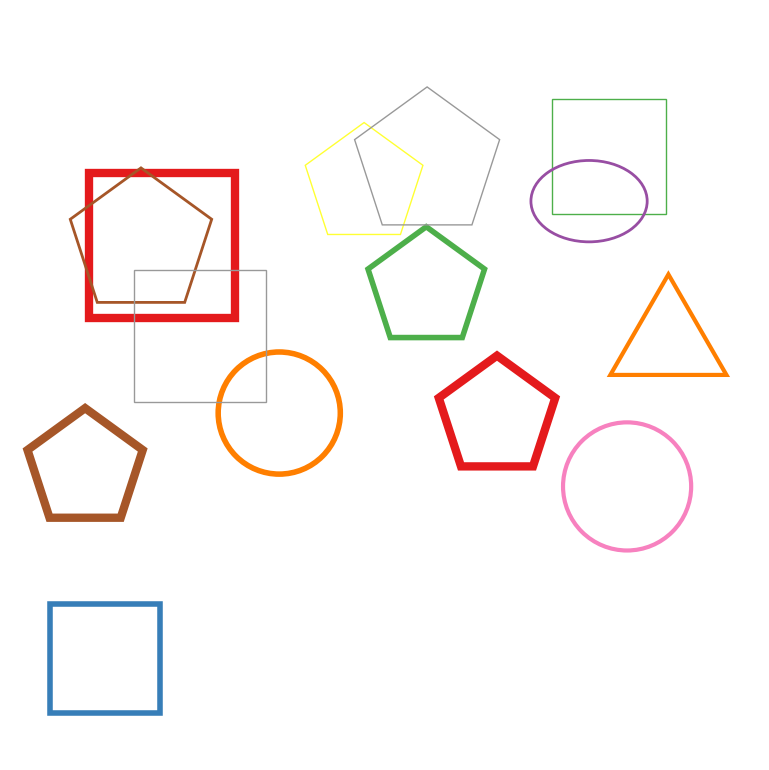[{"shape": "pentagon", "thickness": 3, "radius": 0.4, "center": [0.645, 0.459]}, {"shape": "square", "thickness": 3, "radius": 0.47, "center": [0.21, 0.681]}, {"shape": "square", "thickness": 2, "radius": 0.36, "center": [0.137, 0.145]}, {"shape": "square", "thickness": 0.5, "radius": 0.37, "center": [0.791, 0.797]}, {"shape": "pentagon", "thickness": 2, "radius": 0.4, "center": [0.554, 0.626]}, {"shape": "oval", "thickness": 1, "radius": 0.38, "center": [0.765, 0.739]}, {"shape": "circle", "thickness": 2, "radius": 0.4, "center": [0.363, 0.464]}, {"shape": "triangle", "thickness": 1.5, "radius": 0.44, "center": [0.868, 0.557]}, {"shape": "pentagon", "thickness": 0.5, "radius": 0.4, "center": [0.473, 0.76]}, {"shape": "pentagon", "thickness": 1, "radius": 0.48, "center": [0.183, 0.685]}, {"shape": "pentagon", "thickness": 3, "radius": 0.39, "center": [0.111, 0.391]}, {"shape": "circle", "thickness": 1.5, "radius": 0.42, "center": [0.814, 0.368]}, {"shape": "square", "thickness": 0.5, "radius": 0.43, "center": [0.26, 0.563]}, {"shape": "pentagon", "thickness": 0.5, "radius": 0.5, "center": [0.555, 0.788]}]